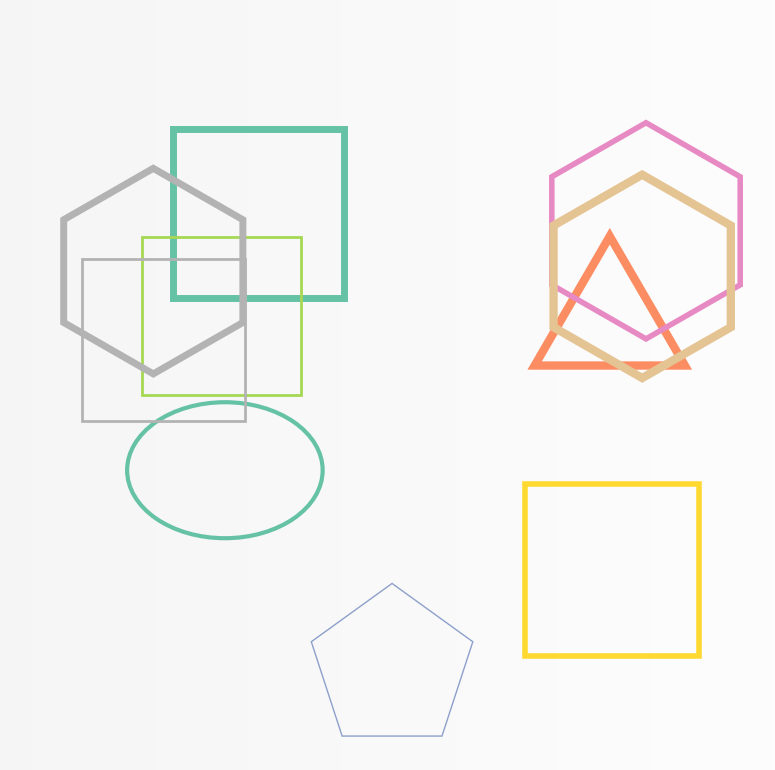[{"shape": "square", "thickness": 2.5, "radius": 0.55, "center": [0.333, 0.723]}, {"shape": "oval", "thickness": 1.5, "radius": 0.63, "center": [0.29, 0.389]}, {"shape": "triangle", "thickness": 3, "radius": 0.56, "center": [0.787, 0.581]}, {"shape": "pentagon", "thickness": 0.5, "radius": 0.55, "center": [0.506, 0.133]}, {"shape": "hexagon", "thickness": 2, "radius": 0.7, "center": [0.834, 0.7]}, {"shape": "square", "thickness": 1, "radius": 0.51, "center": [0.286, 0.589]}, {"shape": "square", "thickness": 2, "radius": 0.56, "center": [0.789, 0.26]}, {"shape": "hexagon", "thickness": 3, "radius": 0.66, "center": [0.829, 0.641]}, {"shape": "hexagon", "thickness": 2.5, "radius": 0.67, "center": [0.198, 0.648]}, {"shape": "square", "thickness": 1, "radius": 0.53, "center": [0.211, 0.559]}]